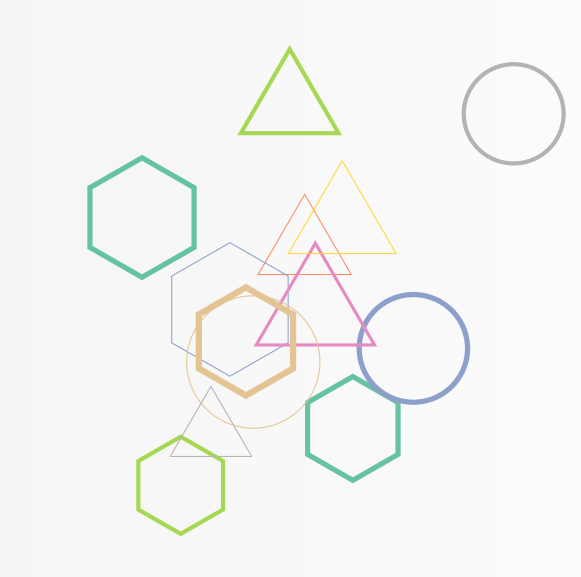[{"shape": "hexagon", "thickness": 2.5, "radius": 0.52, "center": [0.244, 0.622]}, {"shape": "hexagon", "thickness": 2.5, "radius": 0.45, "center": [0.607, 0.257]}, {"shape": "triangle", "thickness": 0.5, "radius": 0.46, "center": [0.524, 0.57]}, {"shape": "circle", "thickness": 2.5, "radius": 0.47, "center": [0.711, 0.396]}, {"shape": "hexagon", "thickness": 0.5, "radius": 0.58, "center": [0.396, 0.463]}, {"shape": "triangle", "thickness": 1.5, "radius": 0.59, "center": [0.543, 0.461]}, {"shape": "hexagon", "thickness": 2, "radius": 0.42, "center": [0.311, 0.159]}, {"shape": "triangle", "thickness": 2, "radius": 0.49, "center": [0.498, 0.817]}, {"shape": "triangle", "thickness": 0.5, "radius": 0.54, "center": [0.589, 0.614]}, {"shape": "hexagon", "thickness": 3, "radius": 0.47, "center": [0.423, 0.408]}, {"shape": "circle", "thickness": 0.5, "radius": 0.57, "center": [0.436, 0.372]}, {"shape": "triangle", "thickness": 0.5, "radius": 0.4, "center": [0.363, 0.249]}, {"shape": "circle", "thickness": 2, "radius": 0.43, "center": [0.884, 0.802]}]